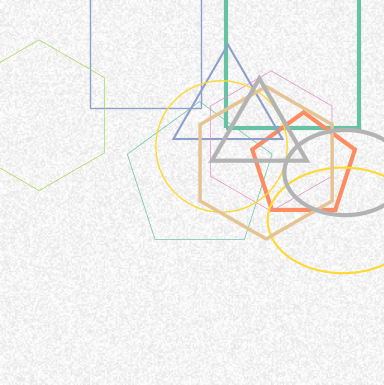[{"shape": "square", "thickness": 3, "radius": 0.86, "center": [0.76, 0.841]}, {"shape": "pentagon", "thickness": 0.5, "radius": 0.99, "center": [0.519, 0.538]}, {"shape": "pentagon", "thickness": 3, "radius": 0.7, "center": [0.789, 0.568]}, {"shape": "triangle", "thickness": 1.5, "radius": 0.82, "center": [0.592, 0.721]}, {"shape": "square", "thickness": 1, "radius": 0.72, "center": [0.378, 0.863]}, {"shape": "hexagon", "thickness": 0.5, "radius": 0.91, "center": [0.705, 0.634]}, {"shape": "hexagon", "thickness": 0.5, "radius": 0.98, "center": [0.102, 0.701]}, {"shape": "circle", "thickness": 1, "radius": 0.85, "center": [0.575, 0.62]}, {"shape": "oval", "thickness": 1.5, "radius": 0.98, "center": [0.891, 0.428]}, {"shape": "hexagon", "thickness": 2.5, "radius": 0.99, "center": [0.691, 0.577]}, {"shape": "triangle", "thickness": 3, "radius": 0.71, "center": [0.674, 0.654]}, {"shape": "oval", "thickness": 3, "radius": 0.79, "center": [0.897, 0.552]}]